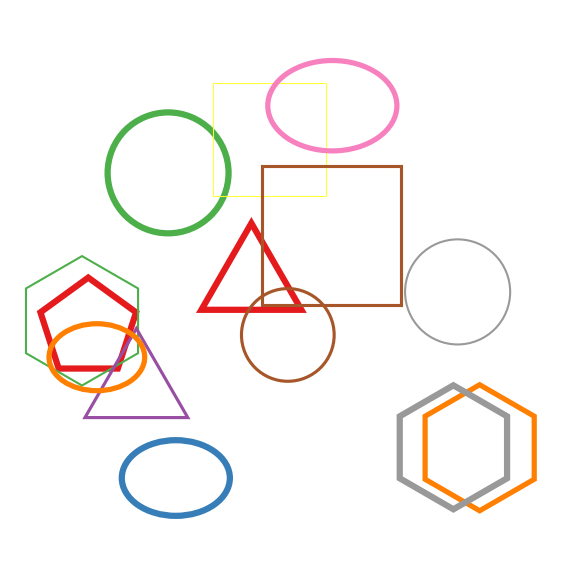[{"shape": "triangle", "thickness": 3, "radius": 0.5, "center": [0.435, 0.513]}, {"shape": "pentagon", "thickness": 3, "radius": 0.44, "center": [0.153, 0.431]}, {"shape": "oval", "thickness": 3, "radius": 0.47, "center": [0.304, 0.171]}, {"shape": "hexagon", "thickness": 1, "radius": 0.56, "center": [0.142, 0.444]}, {"shape": "circle", "thickness": 3, "radius": 0.52, "center": [0.291, 0.7]}, {"shape": "triangle", "thickness": 1.5, "radius": 0.51, "center": [0.236, 0.327]}, {"shape": "oval", "thickness": 2.5, "radius": 0.41, "center": [0.168, 0.381]}, {"shape": "hexagon", "thickness": 2.5, "radius": 0.55, "center": [0.831, 0.224]}, {"shape": "square", "thickness": 0.5, "radius": 0.49, "center": [0.467, 0.758]}, {"shape": "circle", "thickness": 1.5, "radius": 0.4, "center": [0.498, 0.419]}, {"shape": "square", "thickness": 1.5, "radius": 0.6, "center": [0.575, 0.591]}, {"shape": "oval", "thickness": 2.5, "radius": 0.56, "center": [0.575, 0.816]}, {"shape": "circle", "thickness": 1, "radius": 0.45, "center": [0.792, 0.494]}, {"shape": "hexagon", "thickness": 3, "radius": 0.54, "center": [0.785, 0.225]}]